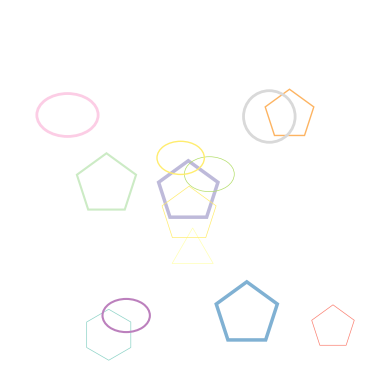[{"shape": "hexagon", "thickness": 0.5, "radius": 0.33, "center": [0.282, 0.13]}, {"shape": "triangle", "thickness": 0.5, "radius": 0.31, "center": [0.5, 0.346]}, {"shape": "pentagon", "thickness": 2.5, "radius": 0.41, "center": [0.489, 0.501]}, {"shape": "pentagon", "thickness": 0.5, "radius": 0.29, "center": [0.865, 0.15]}, {"shape": "pentagon", "thickness": 2.5, "radius": 0.42, "center": [0.641, 0.185]}, {"shape": "pentagon", "thickness": 1, "radius": 0.33, "center": [0.752, 0.702]}, {"shape": "oval", "thickness": 0.5, "radius": 0.32, "center": [0.544, 0.548]}, {"shape": "oval", "thickness": 2, "radius": 0.4, "center": [0.175, 0.701]}, {"shape": "circle", "thickness": 2, "radius": 0.34, "center": [0.7, 0.697]}, {"shape": "oval", "thickness": 1.5, "radius": 0.31, "center": [0.328, 0.18]}, {"shape": "pentagon", "thickness": 1.5, "radius": 0.4, "center": [0.277, 0.521]}, {"shape": "pentagon", "thickness": 0.5, "radius": 0.37, "center": [0.491, 0.443]}, {"shape": "oval", "thickness": 1, "radius": 0.31, "center": [0.469, 0.59]}]